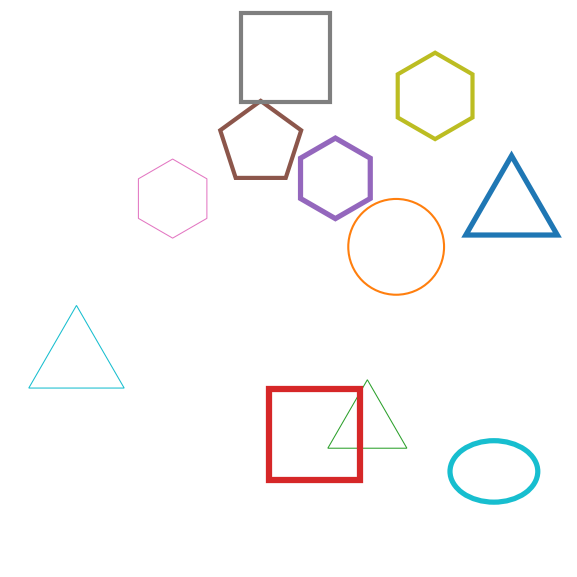[{"shape": "triangle", "thickness": 2.5, "radius": 0.46, "center": [0.886, 0.638]}, {"shape": "circle", "thickness": 1, "radius": 0.41, "center": [0.686, 0.572]}, {"shape": "triangle", "thickness": 0.5, "radius": 0.4, "center": [0.636, 0.263]}, {"shape": "square", "thickness": 3, "radius": 0.39, "center": [0.545, 0.247]}, {"shape": "hexagon", "thickness": 2.5, "radius": 0.35, "center": [0.581, 0.69]}, {"shape": "pentagon", "thickness": 2, "radius": 0.37, "center": [0.451, 0.751]}, {"shape": "hexagon", "thickness": 0.5, "radius": 0.34, "center": [0.299, 0.655]}, {"shape": "square", "thickness": 2, "radius": 0.38, "center": [0.494, 0.9]}, {"shape": "hexagon", "thickness": 2, "radius": 0.37, "center": [0.753, 0.833]}, {"shape": "oval", "thickness": 2.5, "radius": 0.38, "center": [0.855, 0.183]}, {"shape": "triangle", "thickness": 0.5, "radius": 0.48, "center": [0.132, 0.375]}]